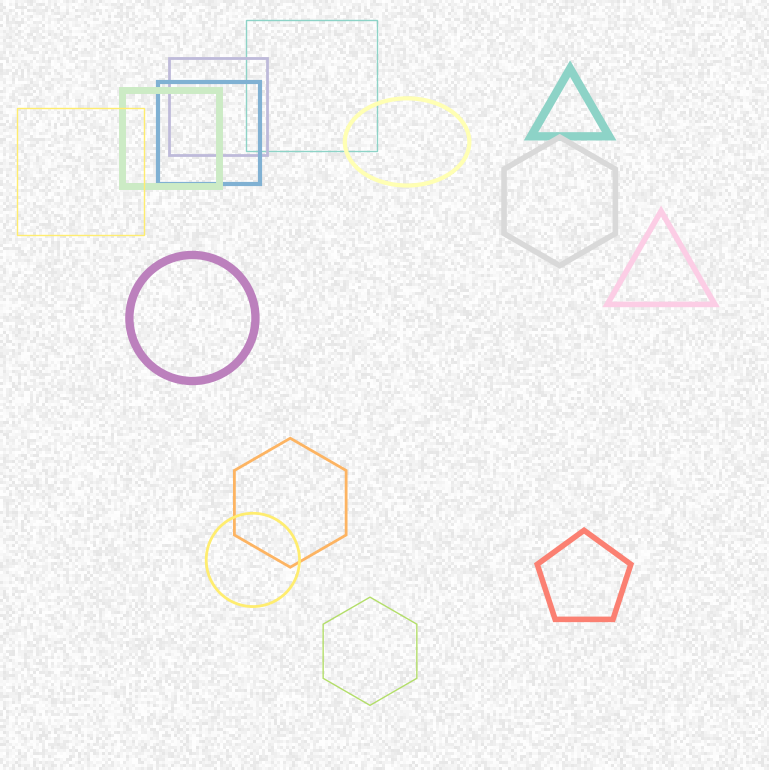[{"shape": "triangle", "thickness": 3, "radius": 0.29, "center": [0.74, 0.852]}, {"shape": "square", "thickness": 0.5, "radius": 0.43, "center": [0.404, 0.889]}, {"shape": "oval", "thickness": 1.5, "radius": 0.4, "center": [0.529, 0.816]}, {"shape": "square", "thickness": 1, "radius": 0.32, "center": [0.283, 0.862]}, {"shape": "pentagon", "thickness": 2, "radius": 0.32, "center": [0.759, 0.247]}, {"shape": "square", "thickness": 1.5, "radius": 0.33, "center": [0.271, 0.827]}, {"shape": "hexagon", "thickness": 1, "radius": 0.42, "center": [0.377, 0.347]}, {"shape": "hexagon", "thickness": 0.5, "radius": 0.35, "center": [0.481, 0.154]}, {"shape": "triangle", "thickness": 2, "radius": 0.4, "center": [0.859, 0.645]}, {"shape": "hexagon", "thickness": 2, "radius": 0.42, "center": [0.727, 0.738]}, {"shape": "circle", "thickness": 3, "radius": 0.41, "center": [0.25, 0.587]}, {"shape": "square", "thickness": 2.5, "radius": 0.31, "center": [0.222, 0.821]}, {"shape": "square", "thickness": 0.5, "radius": 0.41, "center": [0.105, 0.778]}, {"shape": "circle", "thickness": 1, "radius": 0.3, "center": [0.328, 0.273]}]